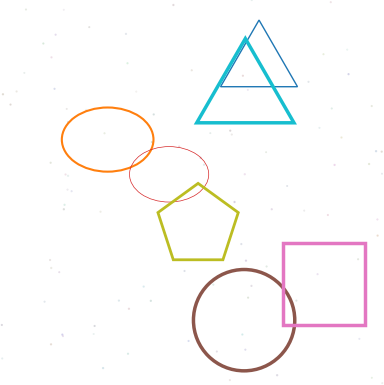[{"shape": "triangle", "thickness": 1, "radius": 0.58, "center": [0.673, 0.832]}, {"shape": "oval", "thickness": 1.5, "radius": 0.6, "center": [0.28, 0.637]}, {"shape": "oval", "thickness": 0.5, "radius": 0.51, "center": [0.439, 0.547]}, {"shape": "circle", "thickness": 2.5, "radius": 0.66, "center": [0.634, 0.168]}, {"shape": "square", "thickness": 2.5, "radius": 0.53, "center": [0.841, 0.262]}, {"shape": "pentagon", "thickness": 2, "radius": 0.55, "center": [0.515, 0.414]}, {"shape": "triangle", "thickness": 2.5, "radius": 0.73, "center": [0.637, 0.754]}]